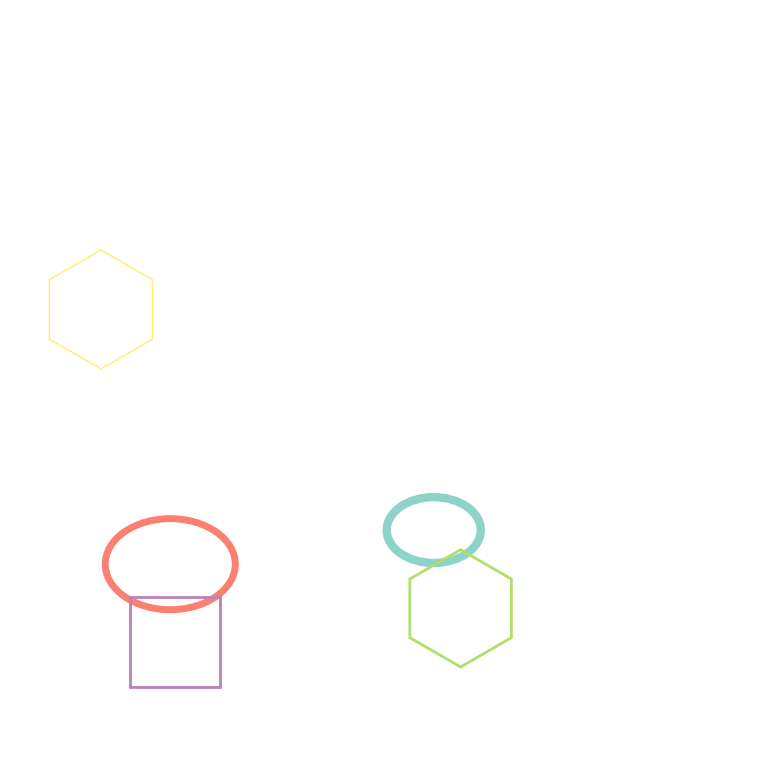[{"shape": "oval", "thickness": 3, "radius": 0.31, "center": [0.563, 0.312]}, {"shape": "oval", "thickness": 2.5, "radius": 0.42, "center": [0.221, 0.267]}, {"shape": "hexagon", "thickness": 1, "radius": 0.38, "center": [0.598, 0.21]}, {"shape": "square", "thickness": 1, "radius": 0.29, "center": [0.227, 0.166]}, {"shape": "hexagon", "thickness": 0.5, "radius": 0.39, "center": [0.131, 0.598]}]